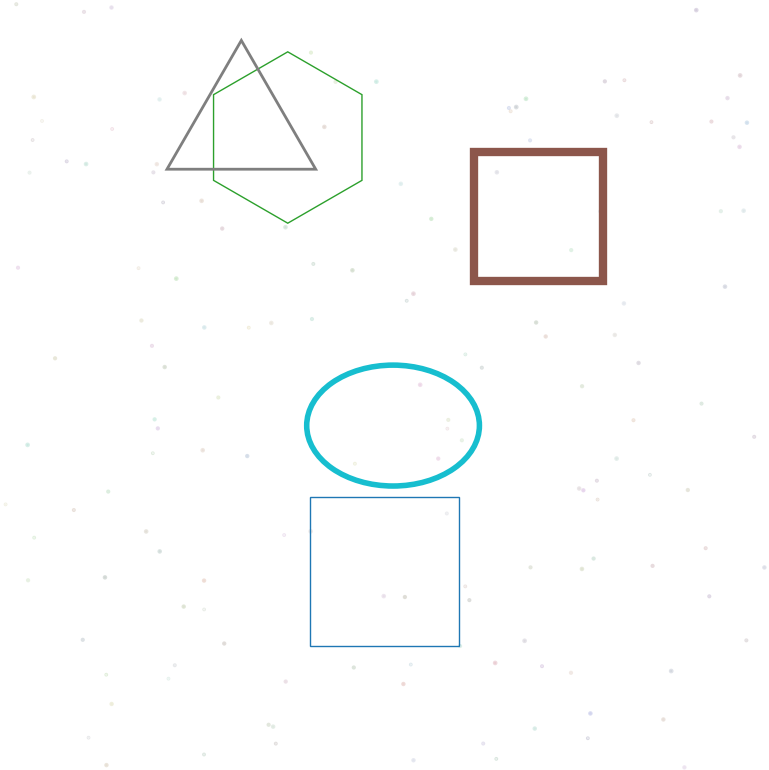[{"shape": "square", "thickness": 0.5, "radius": 0.48, "center": [0.499, 0.257]}, {"shape": "hexagon", "thickness": 0.5, "radius": 0.56, "center": [0.374, 0.821]}, {"shape": "square", "thickness": 3, "radius": 0.42, "center": [0.699, 0.719]}, {"shape": "triangle", "thickness": 1, "radius": 0.56, "center": [0.313, 0.836]}, {"shape": "oval", "thickness": 2, "radius": 0.56, "center": [0.51, 0.447]}]